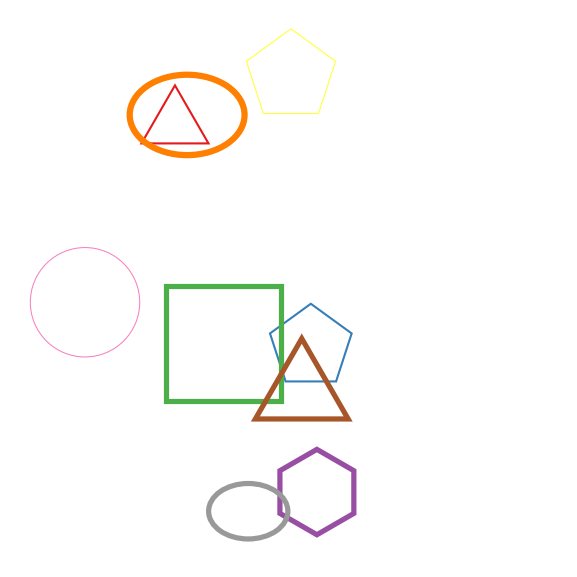[{"shape": "triangle", "thickness": 1, "radius": 0.33, "center": [0.303, 0.784]}, {"shape": "pentagon", "thickness": 1, "radius": 0.37, "center": [0.538, 0.399]}, {"shape": "square", "thickness": 2.5, "radius": 0.5, "center": [0.387, 0.404]}, {"shape": "hexagon", "thickness": 2.5, "radius": 0.37, "center": [0.549, 0.147]}, {"shape": "oval", "thickness": 3, "radius": 0.5, "center": [0.324, 0.8]}, {"shape": "pentagon", "thickness": 0.5, "radius": 0.41, "center": [0.504, 0.868]}, {"shape": "triangle", "thickness": 2.5, "radius": 0.46, "center": [0.523, 0.32]}, {"shape": "circle", "thickness": 0.5, "radius": 0.47, "center": [0.147, 0.476]}, {"shape": "oval", "thickness": 2.5, "radius": 0.34, "center": [0.43, 0.114]}]